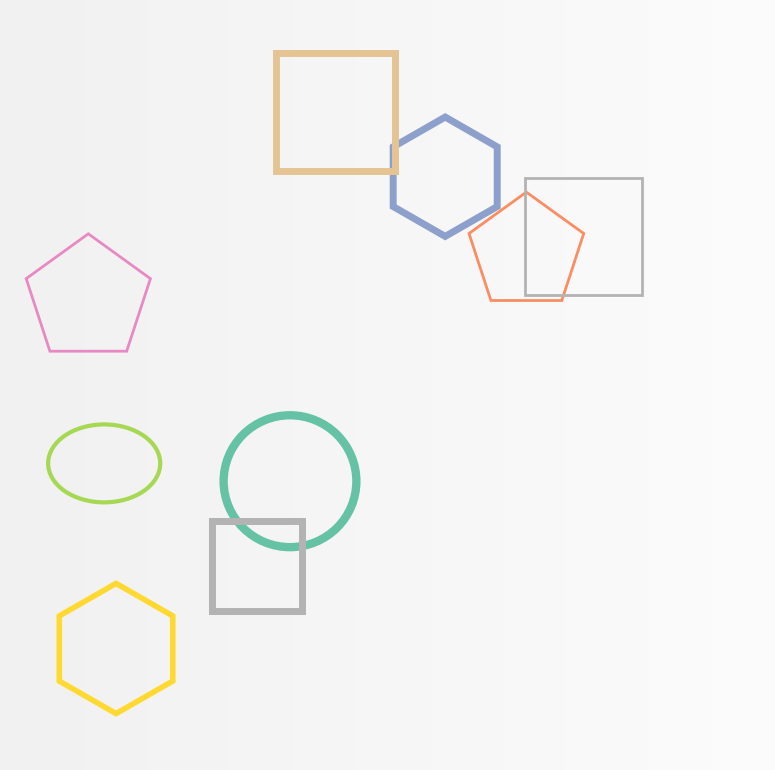[{"shape": "circle", "thickness": 3, "radius": 0.43, "center": [0.374, 0.375]}, {"shape": "pentagon", "thickness": 1, "radius": 0.39, "center": [0.679, 0.673]}, {"shape": "hexagon", "thickness": 2.5, "radius": 0.39, "center": [0.574, 0.77]}, {"shape": "pentagon", "thickness": 1, "radius": 0.42, "center": [0.114, 0.612]}, {"shape": "oval", "thickness": 1.5, "radius": 0.36, "center": [0.134, 0.398]}, {"shape": "hexagon", "thickness": 2, "radius": 0.42, "center": [0.15, 0.158]}, {"shape": "square", "thickness": 2.5, "radius": 0.38, "center": [0.433, 0.855]}, {"shape": "square", "thickness": 2.5, "radius": 0.29, "center": [0.331, 0.265]}, {"shape": "square", "thickness": 1, "radius": 0.38, "center": [0.753, 0.693]}]